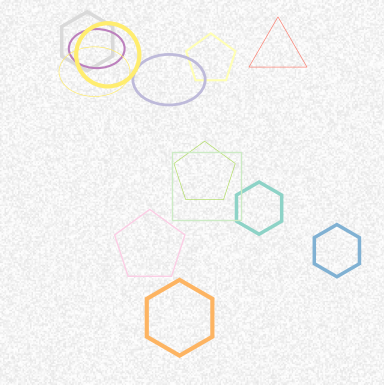[{"shape": "hexagon", "thickness": 2.5, "radius": 0.34, "center": [0.673, 0.459]}, {"shape": "pentagon", "thickness": 1.5, "radius": 0.34, "center": [0.547, 0.846]}, {"shape": "oval", "thickness": 2, "radius": 0.47, "center": [0.439, 0.793]}, {"shape": "triangle", "thickness": 0.5, "radius": 0.43, "center": [0.722, 0.869]}, {"shape": "hexagon", "thickness": 2.5, "radius": 0.34, "center": [0.875, 0.349]}, {"shape": "hexagon", "thickness": 3, "radius": 0.49, "center": [0.466, 0.175]}, {"shape": "pentagon", "thickness": 0.5, "radius": 0.42, "center": [0.531, 0.549]}, {"shape": "pentagon", "thickness": 1, "radius": 0.48, "center": [0.389, 0.36]}, {"shape": "hexagon", "thickness": 2.5, "radius": 0.38, "center": [0.227, 0.893]}, {"shape": "oval", "thickness": 1.5, "radius": 0.36, "center": [0.251, 0.874]}, {"shape": "square", "thickness": 1, "radius": 0.44, "center": [0.537, 0.517]}, {"shape": "oval", "thickness": 0.5, "radius": 0.46, "center": [0.245, 0.814]}, {"shape": "circle", "thickness": 3, "radius": 0.41, "center": [0.28, 0.858]}]